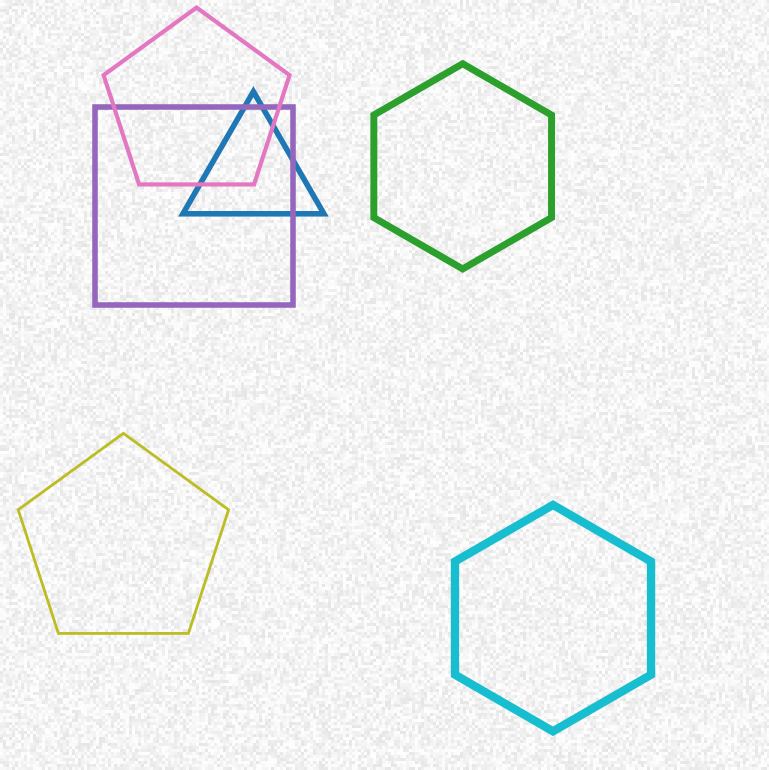[{"shape": "triangle", "thickness": 2, "radius": 0.53, "center": [0.329, 0.775]}, {"shape": "hexagon", "thickness": 2.5, "radius": 0.67, "center": [0.601, 0.784]}, {"shape": "square", "thickness": 2, "radius": 0.64, "center": [0.252, 0.733]}, {"shape": "pentagon", "thickness": 1.5, "radius": 0.63, "center": [0.255, 0.863]}, {"shape": "pentagon", "thickness": 1, "radius": 0.72, "center": [0.16, 0.294]}, {"shape": "hexagon", "thickness": 3, "radius": 0.74, "center": [0.718, 0.197]}]